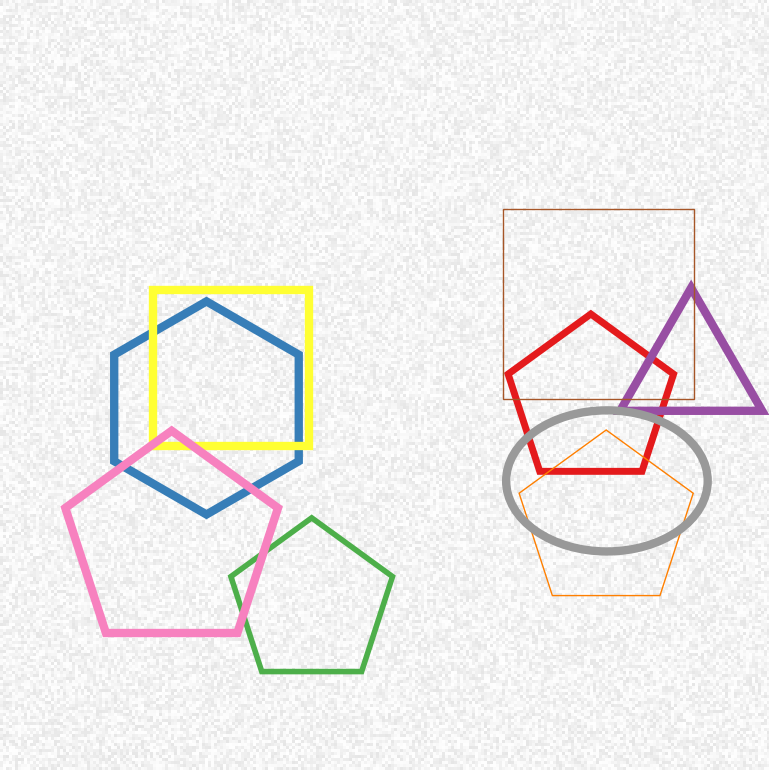[{"shape": "pentagon", "thickness": 2.5, "radius": 0.56, "center": [0.767, 0.479]}, {"shape": "hexagon", "thickness": 3, "radius": 0.69, "center": [0.268, 0.47]}, {"shape": "pentagon", "thickness": 2, "radius": 0.55, "center": [0.405, 0.217]}, {"shape": "triangle", "thickness": 3, "radius": 0.53, "center": [0.898, 0.52]}, {"shape": "pentagon", "thickness": 0.5, "radius": 0.59, "center": [0.787, 0.323]}, {"shape": "square", "thickness": 3, "radius": 0.51, "center": [0.3, 0.522]}, {"shape": "square", "thickness": 0.5, "radius": 0.62, "center": [0.778, 0.605]}, {"shape": "pentagon", "thickness": 3, "radius": 0.73, "center": [0.223, 0.295]}, {"shape": "oval", "thickness": 3, "radius": 0.65, "center": [0.788, 0.375]}]